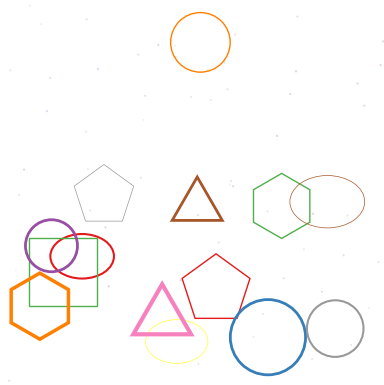[{"shape": "oval", "thickness": 1.5, "radius": 0.41, "center": [0.213, 0.334]}, {"shape": "pentagon", "thickness": 1, "radius": 0.46, "center": [0.561, 0.248]}, {"shape": "circle", "thickness": 2, "radius": 0.49, "center": [0.696, 0.124]}, {"shape": "square", "thickness": 1, "radius": 0.44, "center": [0.164, 0.293]}, {"shape": "hexagon", "thickness": 1, "radius": 0.42, "center": [0.732, 0.465]}, {"shape": "circle", "thickness": 2, "radius": 0.34, "center": [0.134, 0.362]}, {"shape": "hexagon", "thickness": 2.5, "radius": 0.43, "center": [0.103, 0.205]}, {"shape": "circle", "thickness": 1, "radius": 0.39, "center": [0.521, 0.89]}, {"shape": "oval", "thickness": 0.5, "radius": 0.4, "center": [0.459, 0.113]}, {"shape": "oval", "thickness": 0.5, "radius": 0.49, "center": [0.85, 0.476]}, {"shape": "triangle", "thickness": 2, "radius": 0.38, "center": [0.512, 0.465]}, {"shape": "triangle", "thickness": 3, "radius": 0.43, "center": [0.421, 0.175]}, {"shape": "pentagon", "thickness": 0.5, "radius": 0.41, "center": [0.27, 0.491]}, {"shape": "circle", "thickness": 1.5, "radius": 0.37, "center": [0.871, 0.147]}]